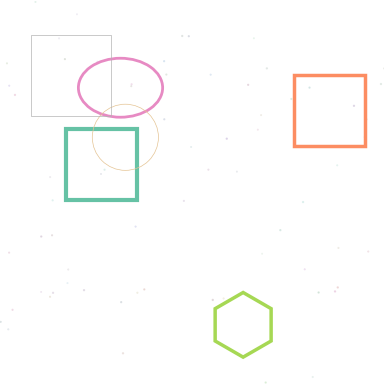[{"shape": "square", "thickness": 3, "radius": 0.46, "center": [0.263, 0.573]}, {"shape": "square", "thickness": 2.5, "radius": 0.46, "center": [0.856, 0.714]}, {"shape": "oval", "thickness": 2, "radius": 0.55, "center": [0.313, 0.772]}, {"shape": "hexagon", "thickness": 2.5, "radius": 0.42, "center": [0.632, 0.156]}, {"shape": "circle", "thickness": 0.5, "radius": 0.43, "center": [0.326, 0.643]}, {"shape": "square", "thickness": 0.5, "radius": 0.53, "center": [0.184, 0.803]}]